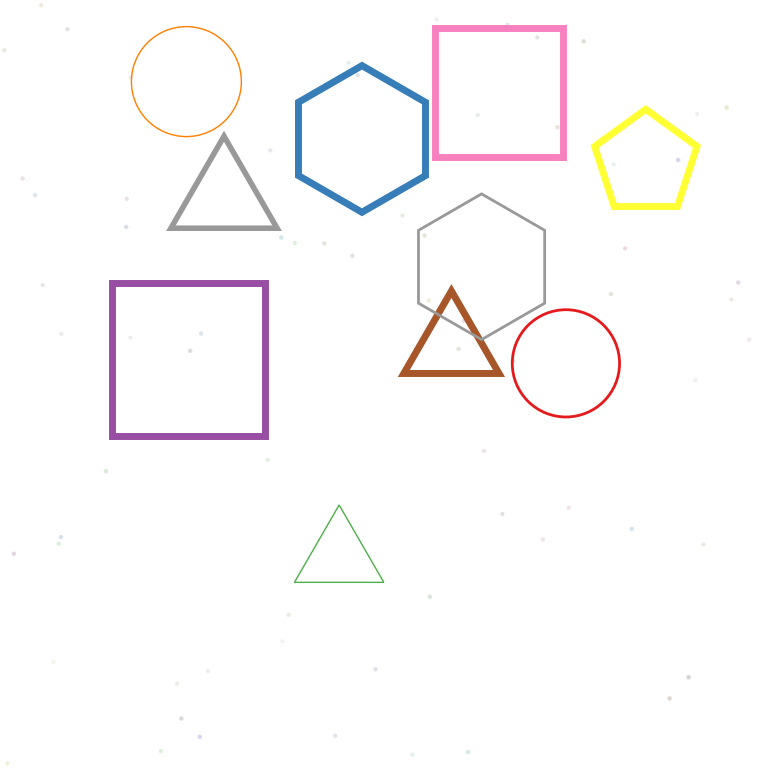[{"shape": "circle", "thickness": 1, "radius": 0.35, "center": [0.735, 0.528]}, {"shape": "hexagon", "thickness": 2.5, "radius": 0.48, "center": [0.47, 0.82]}, {"shape": "triangle", "thickness": 0.5, "radius": 0.33, "center": [0.44, 0.277]}, {"shape": "square", "thickness": 2.5, "radius": 0.5, "center": [0.245, 0.533]}, {"shape": "circle", "thickness": 0.5, "radius": 0.36, "center": [0.242, 0.894]}, {"shape": "pentagon", "thickness": 2.5, "radius": 0.35, "center": [0.839, 0.788]}, {"shape": "triangle", "thickness": 2.5, "radius": 0.36, "center": [0.586, 0.551]}, {"shape": "square", "thickness": 2.5, "radius": 0.42, "center": [0.648, 0.88]}, {"shape": "hexagon", "thickness": 1, "radius": 0.47, "center": [0.625, 0.654]}, {"shape": "triangle", "thickness": 2, "radius": 0.4, "center": [0.291, 0.743]}]